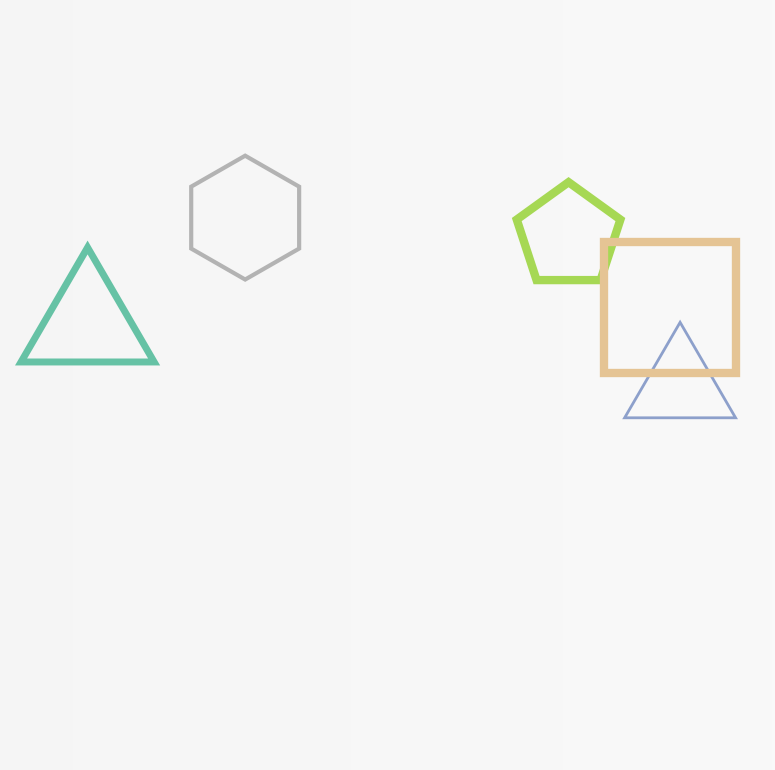[{"shape": "triangle", "thickness": 2.5, "radius": 0.5, "center": [0.113, 0.579]}, {"shape": "triangle", "thickness": 1, "radius": 0.41, "center": [0.878, 0.499]}, {"shape": "pentagon", "thickness": 3, "radius": 0.35, "center": [0.734, 0.693]}, {"shape": "square", "thickness": 3, "radius": 0.43, "center": [0.864, 0.601]}, {"shape": "hexagon", "thickness": 1.5, "radius": 0.4, "center": [0.316, 0.717]}]